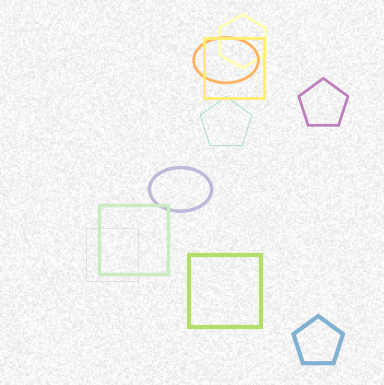[{"shape": "pentagon", "thickness": 0.5, "radius": 0.35, "center": [0.587, 0.679]}, {"shape": "hexagon", "thickness": 2, "radius": 0.35, "center": [0.63, 0.893]}, {"shape": "oval", "thickness": 2.5, "radius": 0.4, "center": [0.469, 0.508]}, {"shape": "pentagon", "thickness": 3, "radius": 0.34, "center": [0.827, 0.111]}, {"shape": "oval", "thickness": 2, "radius": 0.42, "center": [0.587, 0.844]}, {"shape": "square", "thickness": 3, "radius": 0.47, "center": [0.585, 0.243]}, {"shape": "square", "thickness": 0.5, "radius": 0.34, "center": [0.292, 0.339]}, {"shape": "pentagon", "thickness": 2, "radius": 0.34, "center": [0.84, 0.729]}, {"shape": "square", "thickness": 2.5, "radius": 0.45, "center": [0.347, 0.379]}, {"shape": "square", "thickness": 2, "radius": 0.39, "center": [0.608, 0.825]}]